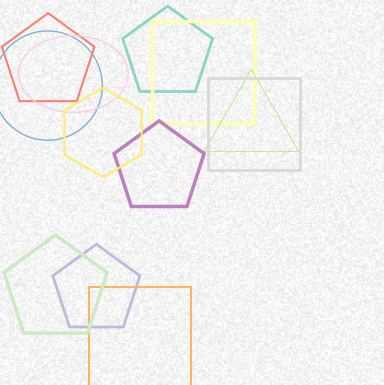[{"shape": "pentagon", "thickness": 2, "radius": 0.61, "center": [0.435, 0.862]}, {"shape": "square", "thickness": 2.5, "radius": 0.66, "center": [0.526, 0.813]}, {"shape": "pentagon", "thickness": 2, "radius": 0.59, "center": [0.25, 0.247]}, {"shape": "pentagon", "thickness": 1.5, "radius": 0.63, "center": [0.125, 0.839]}, {"shape": "circle", "thickness": 1, "radius": 0.71, "center": [0.124, 0.778]}, {"shape": "square", "thickness": 1.5, "radius": 0.66, "center": [0.363, 0.122]}, {"shape": "triangle", "thickness": 0.5, "radius": 0.71, "center": [0.653, 0.678]}, {"shape": "oval", "thickness": 1, "radius": 0.71, "center": [0.191, 0.808]}, {"shape": "square", "thickness": 2, "radius": 0.6, "center": [0.66, 0.679]}, {"shape": "pentagon", "thickness": 2.5, "radius": 0.61, "center": [0.413, 0.563]}, {"shape": "pentagon", "thickness": 2.5, "radius": 0.7, "center": [0.144, 0.249]}, {"shape": "hexagon", "thickness": 1.5, "radius": 0.58, "center": [0.268, 0.656]}]